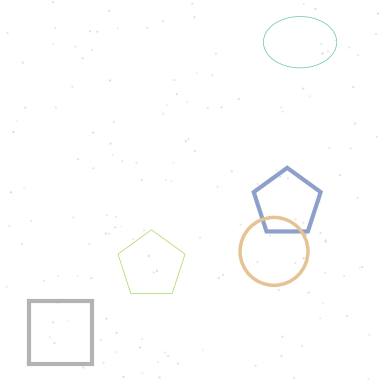[{"shape": "oval", "thickness": 0.5, "radius": 0.48, "center": [0.779, 0.89]}, {"shape": "pentagon", "thickness": 3, "radius": 0.46, "center": [0.746, 0.473]}, {"shape": "pentagon", "thickness": 0.5, "radius": 0.46, "center": [0.394, 0.312]}, {"shape": "circle", "thickness": 2.5, "radius": 0.44, "center": [0.712, 0.347]}, {"shape": "square", "thickness": 3, "radius": 0.41, "center": [0.157, 0.137]}]